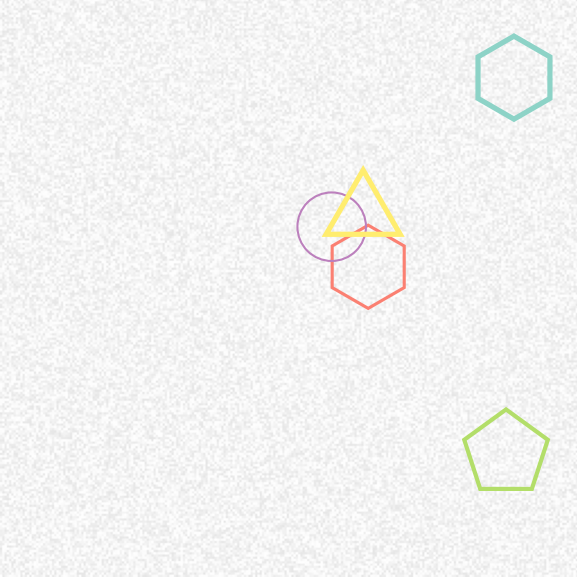[{"shape": "hexagon", "thickness": 2.5, "radius": 0.36, "center": [0.89, 0.865]}, {"shape": "hexagon", "thickness": 1.5, "radius": 0.36, "center": [0.638, 0.537]}, {"shape": "pentagon", "thickness": 2, "radius": 0.38, "center": [0.876, 0.214]}, {"shape": "circle", "thickness": 1, "radius": 0.3, "center": [0.574, 0.607]}, {"shape": "triangle", "thickness": 2.5, "radius": 0.37, "center": [0.629, 0.63]}]